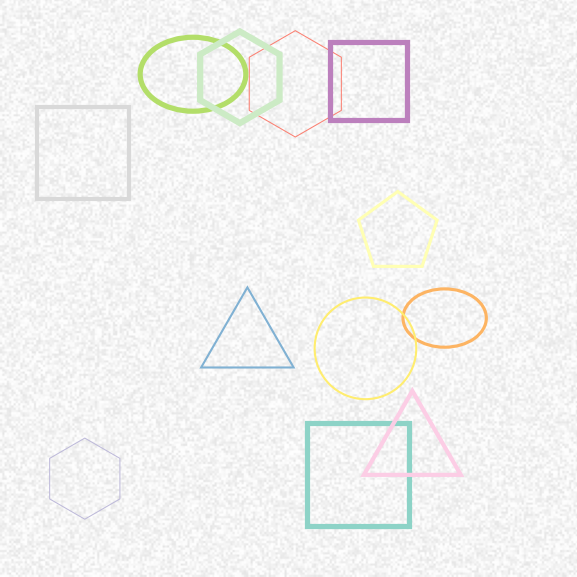[{"shape": "square", "thickness": 2.5, "radius": 0.44, "center": [0.62, 0.178]}, {"shape": "pentagon", "thickness": 1.5, "radius": 0.36, "center": [0.689, 0.596]}, {"shape": "hexagon", "thickness": 0.5, "radius": 0.35, "center": [0.147, 0.17]}, {"shape": "hexagon", "thickness": 0.5, "radius": 0.46, "center": [0.511, 0.854]}, {"shape": "triangle", "thickness": 1, "radius": 0.46, "center": [0.428, 0.409]}, {"shape": "oval", "thickness": 1.5, "radius": 0.36, "center": [0.77, 0.448]}, {"shape": "oval", "thickness": 2.5, "radius": 0.46, "center": [0.334, 0.871]}, {"shape": "triangle", "thickness": 2, "radius": 0.48, "center": [0.714, 0.225]}, {"shape": "square", "thickness": 2, "radius": 0.4, "center": [0.143, 0.734]}, {"shape": "square", "thickness": 2.5, "radius": 0.34, "center": [0.638, 0.859]}, {"shape": "hexagon", "thickness": 3, "radius": 0.4, "center": [0.415, 0.865]}, {"shape": "circle", "thickness": 1, "radius": 0.44, "center": [0.633, 0.396]}]